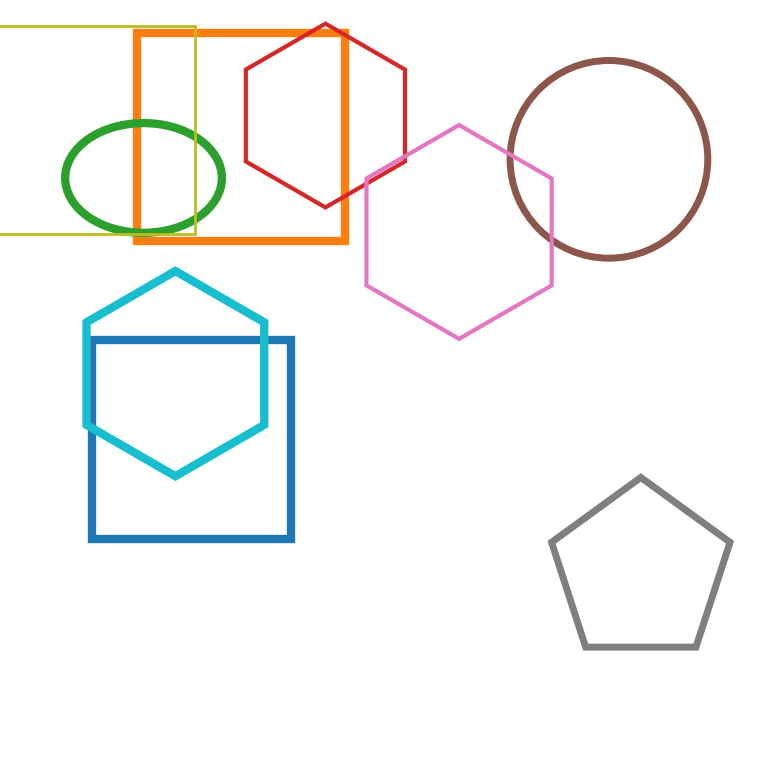[{"shape": "square", "thickness": 3, "radius": 0.64, "center": [0.249, 0.429]}, {"shape": "square", "thickness": 3, "radius": 0.68, "center": [0.313, 0.822]}, {"shape": "oval", "thickness": 3, "radius": 0.51, "center": [0.186, 0.769]}, {"shape": "hexagon", "thickness": 1.5, "radius": 0.6, "center": [0.423, 0.85]}, {"shape": "circle", "thickness": 2.5, "radius": 0.64, "center": [0.791, 0.793]}, {"shape": "hexagon", "thickness": 1.5, "radius": 0.69, "center": [0.596, 0.699]}, {"shape": "pentagon", "thickness": 2.5, "radius": 0.61, "center": [0.832, 0.258]}, {"shape": "square", "thickness": 1, "radius": 0.68, "center": [0.118, 0.831]}, {"shape": "hexagon", "thickness": 3, "radius": 0.67, "center": [0.228, 0.515]}]